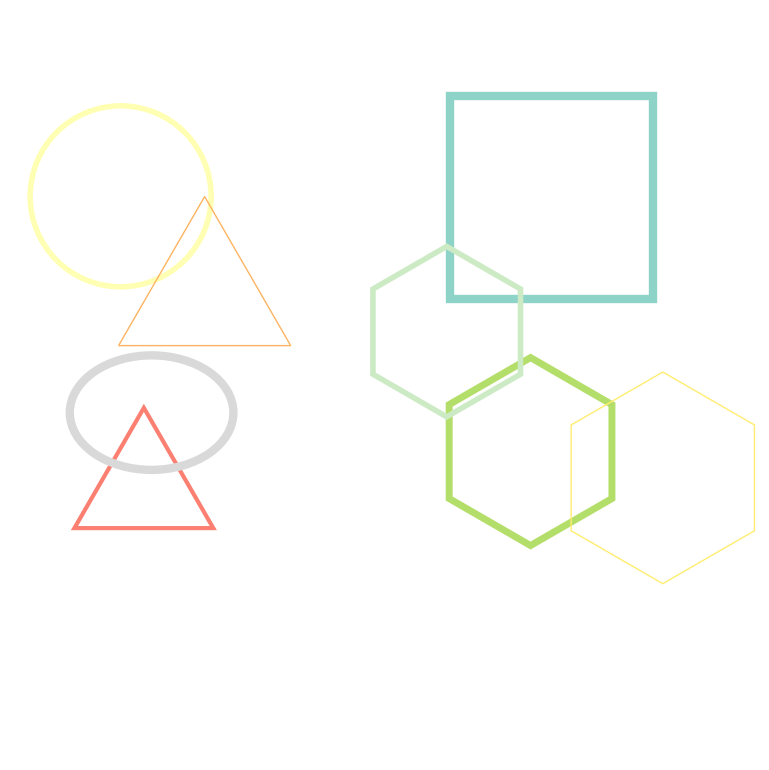[{"shape": "square", "thickness": 3, "radius": 0.66, "center": [0.716, 0.743]}, {"shape": "circle", "thickness": 2, "radius": 0.59, "center": [0.157, 0.745]}, {"shape": "triangle", "thickness": 1.5, "radius": 0.52, "center": [0.187, 0.366]}, {"shape": "triangle", "thickness": 0.5, "radius": 0.65, "center": [0.266, 0.616]}, {"shape": "hexagon", "thickness": 2.5, "radius": 0.61, "center": [0.689, 0.414]}, {"shape": "oval", "thickness": 3, "radius": 0.53, "center": [0.197, 0.464]}, {"shape": "hexagon", "thickness": 2, "radius": 0.55, "center": [0.58, 0.569]}, {"shape": "hexagon", "thickness": 0.5, "radius": 0.69, "center": [0.861, 0.379]}]